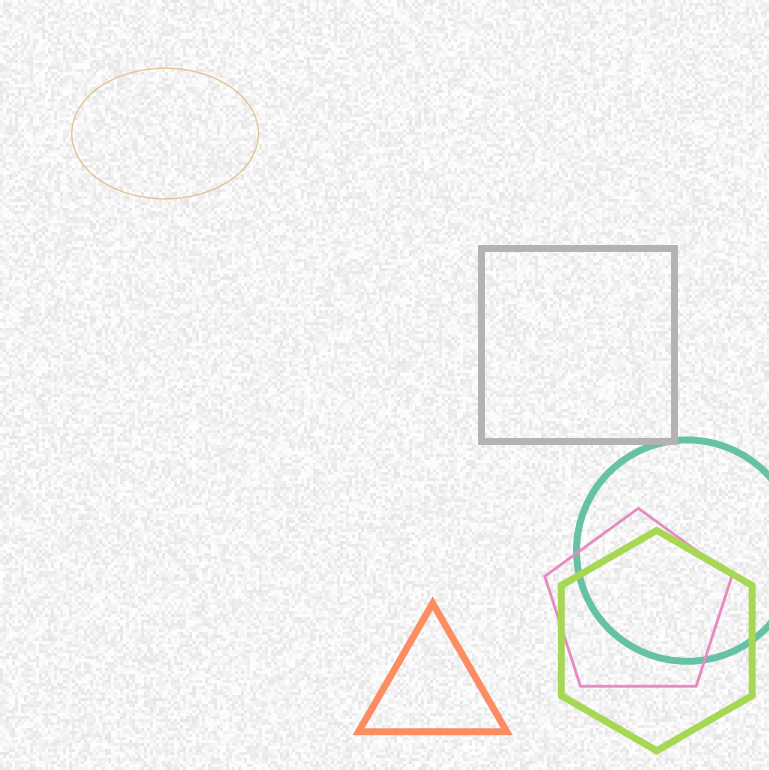[{"shape": "circle", "thickness": 2.5, "radius": 0.72, "center": [0.892, 0.285]}, {"shape": "triangle", "thickness": 2.5, "radius": 0.56, "center": [0.562, 0.105]}, {"shape": "pentagon", "thickness": 1, "radius": 0.64, "center": [0.829, 0.212]}, {"shape": "hexagon", "thickness": 2.5, "radius": 0.72, "center": [0.853, 0.168]}, {"shape": "oval", "thickness": 0.5, "radius": 0.61, "center": [0.214, 0.827]}, {"shape": "square", "thickness": 2.5, "radius": 0.63, "center": [0.75, 0.553]}]